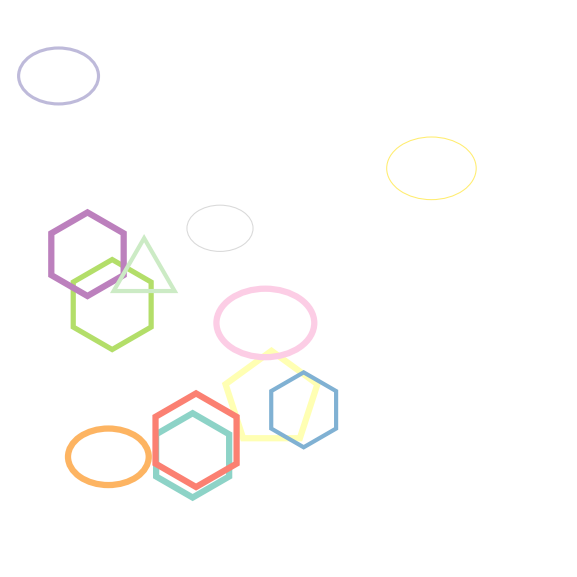[{"shape": "hexagon", "thickness": 3, "radius": 0.37, "center": [0.334, 0.211]}, {"shape": "pentagon", "thickness": 3, "radius": 0.42, "center": [0.47, 0.308]}, {"shape": "oval", "thickness": 1.5, "radius": 0.35, "center": [0.101, 0.868]}, {"shape": "hexagon", "thickness": 3, "radius": 0.41, "center": [0.339, 0.237]}, {"shape": "hexagon", "thickness": 2, "radius": 0.32, "center": [0.526, 0.289]}, {"shape": "oval", "thickness": 3, "radius": 0.35, "center": [0.188, 0.208]}, {"shape": "hexagon", "thickness": 2.5, "radius": 0.39, "center": [0.194, 0.472]}, {"shape": "oval", "thickness": 3, "radius": 0.42, "center": [0.459, 0.44]}, {"shape": "oval", "thickness": 0.5, "radius": 0.29, "center": [0.381, 0.604]}, {"shape": "hexagon", "thickness": 3, "radius": 0.36, "center": [0.151, 0.559]}, {"shape": "triangle", "thickness": 2, "radius": 0.3, "center": [0.25, 0.526]}, {"shape": "oval", "thickness": 0.5, "radius": 0.39, "center": [0.747, 0.708]}]